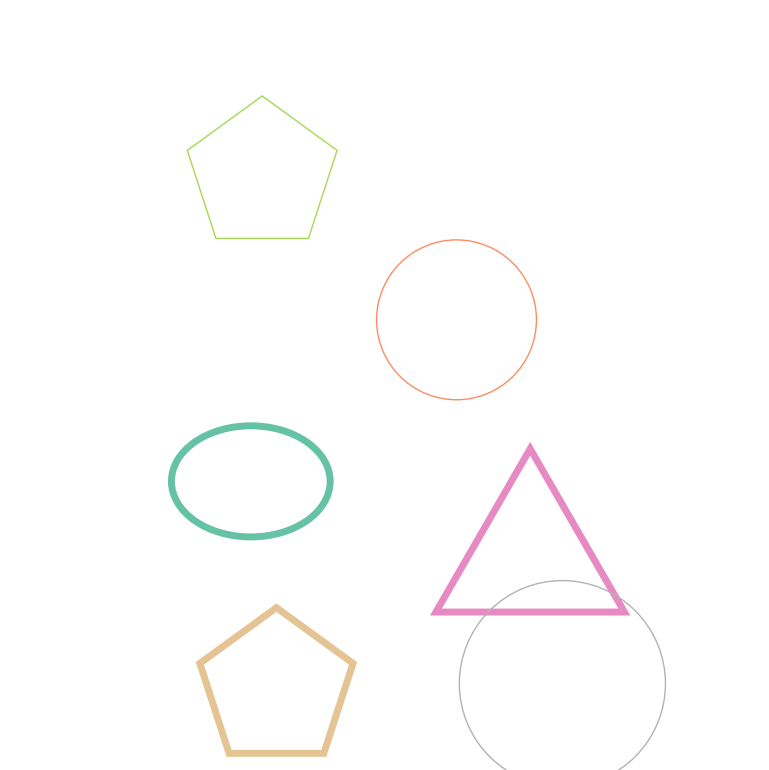[{"shape": "oval", "thickness": 2.5, "radius": 0.52, "center": [0.326, 0.375]}, {"shape": "circle", "thickness": 0.5, "radius": 0.52, "center": [0.593, 0.585]}, {"shape": "triangle", "thickness": 2.5, "radius": 0.71, "center": [0.689, 0.276]}, {"shape": "pentagon", "thickness": 0.5, "radius": 0.51, "center": [0.341, 0.773]}, {"shape": "pentagon", "thickness": 2.5, "radius": 0.52, "center": [0.359, 0.106]}, {"shape": "circle", "thickness": 0.5, "radius": 0.67, "center": [0.73, 0.112]}]